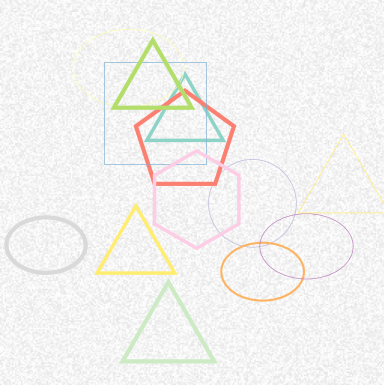[{"shape": "triangle", "thickness": 2.5, "radius": 0.57, "center": [0.481, 0.693]}, {"shape": "oval", "thickness": 0.5, "radius": 0.72, "center": [0.334, 0.823]}, {"shape": "circle", "thickness": 0.5, "radius": 0.57, "center": [0.656, 0.472]}, {"shape": "pentagon", "thickness": 3, "radius": 0.67, "center": [0.48, 0.631]}, {"shape": "square", "thickness": 0.5, "radius": 0.66, "center": [0.402, 0.706]}, {"shape": "oval", "thickness": 1.5, "radius": 0.54, "center": [0.682, 0.294]}, {"shape": "triangle", "thickness": 3, "radius": 0.58, "center": [0.397, 0.779]}, {"shape": "hexagon", "thickness": 2.5, "radius": 0.63, "center": [0.511, 0.482]}, {"shape": "oval", "thickness": 3, "radius": 0.51, "center": [0.12, 0.363]}, {"shape": "oval", "thickness": 0.5, "radius": 0.61, "center": [0.796, 0.36]}, {"shape": "triangle", "thickness": 3, "radius": 0.69, "center": [0.437, 0.13]}, {"shape": "triangle", "thickness": 0.5, "radius": 0.68, "center": [0.893, 0.515]}, {"shape": "triangle", "thickness": 2.5, "radius": 0.58, "center": [0.353, 0.349]}]